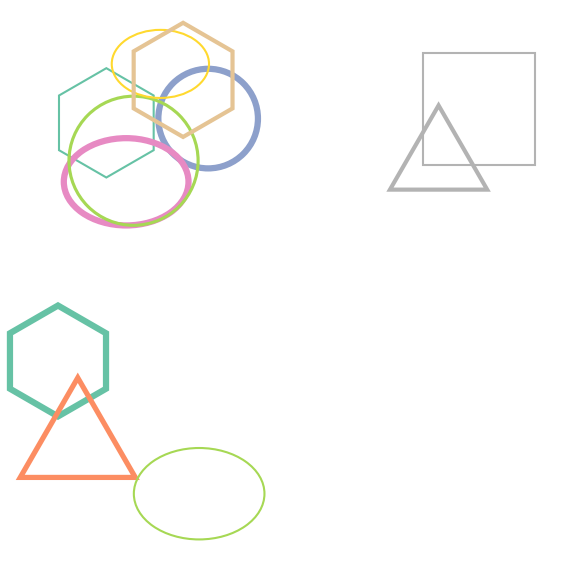[{"shape": "hexagon", "thickness": 1, "radius": 0.47, "center": [0.184, 0.786]}, {"shape": "hexagon", "thickness": 3, "radius": 0.48, "center": [0.1, 0.374]}, {"shape": "triangle", "thickness": 2.5, "radius": 0.58, "center": [0.135, 0.23]}, {"shape": "circle", "thickness": 3, "radius": 0.43, "center": [0.36, 0.794]}, {"shape": "oval", "thickness": 3, "radius": 0.54, "center": [0.218, 0.684]}, {"shape": "oval", "thickness": 1, "radius": 0.57, "center": [0.345, 0.144]}, {"shape": "circle", "thickness": 1.5, "radius": 0.56, "center": [0.231, 0.721]}, {"shape": "oval", "thickness": 1, "radius": 0.42, "center": [0.278, 0.888]}, {"shape": "hexagon", "thickness": 2, "radius": 0.49, "center": [0.317, 0.861]}, {"shape": "triangle", "thickness": 2, "radius": 0.49, "center": [0.759, 0.719]}, {"shape": "square", "thickness": 1, "radius": 0.48, "center": [0.83, 0.811]}]